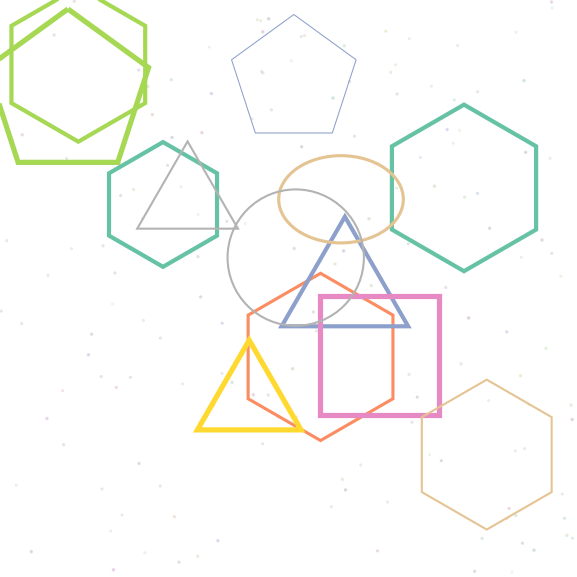[{"shape": "hexagon", "thickness": 2, "radius": 0.54, "center": [0.282, 0.645]}, {"shape": "hexagon", "thickness": 2, "radius": 0.72, "center": [0.803, 0.674]}, {"shape": "hexagon", "thickness": 1.5, "radius": 0.72, "center": [0.555, 0.381]}, {"shape": "pentagon", "thickness": 0.5, "radius": 0.57, "center": [0.509, 0.861]}, {"shape": "triangle", "thickness": 2, "radius": 0.63, "center": [0.597, 0.497]}, {"shape": "square", "thickness": 2.5, "radius": 0.52, "center": [0.657, 0.383]}, {"shape": "hexagon", "thickness": 2, "radius": 0.67, "center": [0.136, 0.888]}, {"shape": "pentagon", "thickness": 2.5, "radius": 0.73, "center": [0.118, 0.837]}, {"shape": "triangle", "thickness": 2.5, "radius": 0.52, "center": [0.432, 0.306]}, {"shape": "hexagon", "thickness": 1, "radius": 0.65, "center": [0.843, 0.212]}, {"shape": "oval", "thickness": 1.5, "radius": 0.54, "center": [0.591, 0.654]}, {"shape": "triangle", "thickness": 1, "radius": 0.5, "center": [0.325, 0.654]}, {"shape": "circle", "thickness": 1, "radius": 0.59, "center": [0.512, 0.553]}]